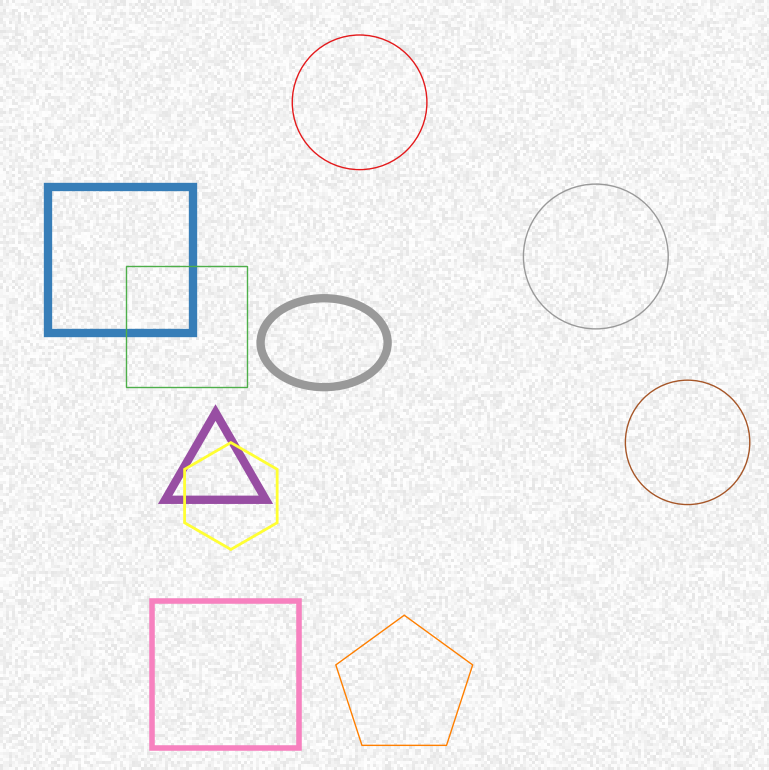[{"shape": "circle", "thickness": 0.5, "radius": 0.44, "center": [0.467, 0.867]}, {"shape": "square", "thickness": 3, "radius": 0.47, "center": [0.157, 0.662]}, {"shape": "square", "thickness": 0.5, "radius": 0.39, "center": [0.243, 0.576]}, {"shape": "triangle", "thickness": 3, "radius": 0.38, "center": [0.28, 0.389]}, {"shape": "pentagon", "thickness": 0.5, "radius": 0.47, "center": [0.525, 0.108]}, {"shape": "hexagon", "thickness": 1, "radius": 0.35, "center": [0.3, 0.356]}, {"shape": "circle", "thickness": 0.5, "radius": 0.4, "center": [0.893, 0.425]}, {"shape": "square", "thickness": 2, "radius": 0.48, "center": [0.293, 0.124]}, {"shape": "circle", "thickness": 0.5, "radius": 0.47, "center": [0.774, 0.667]}, {"shape": "oval", "thickness": 3, "radius": 0.41, "center": [0.421, 0.555]}]